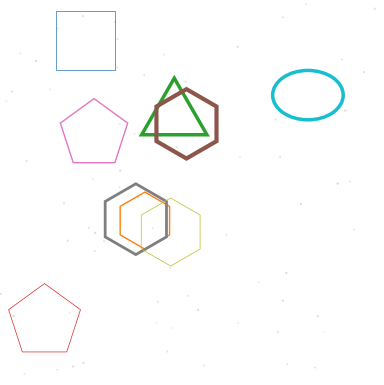[{"shape": "square", "thickness": 0.5, "radius": 0.38, "center": [0.222, 0.894]}, {"shape": "hexagon", "thickness": 1, "radius": 0.37, "center": [0.376, 0.427]}, {"shape": "triangle", "thickness": 2.5, "radius": 0.49, "center": [0.453, 0.699]}, {"shape": "pentagon", "thickness": 0.5, "radius": 0.49, "center": [0.116, 0.165]}, {"shape": "hexagon", "thickness": 3, "radius": 0.45, "center": [0.484, 0.678]}, {"shape": "pentagon", "thickness": 1, "radius": 0.46, "center": [0.244, 0.652]}, {"shape": "hexagon", "thickness": 2, "radius": 0.46, "center": [0.353, 0.431]}, {"shape": "hexagon", "thickness": 0.5, "radius": 0.44, "center": [0.443, 0.397]}, {"shape": "oval", "thickness": 2.5, "radius": 0.46, "center": [0.8, 0.753]}]